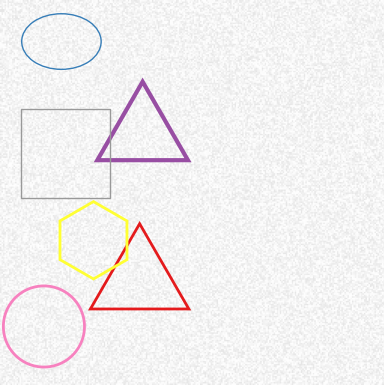[{"shape": "triangle", "thickness": 2, "radius": 0.74, "center": [0.363, 0.271]}, {"shape": "oval", "thickness": 1, "radius": 0.52, "center": [0.16, 0.892]}, {"shape": "triangle", "thickness": 3, "radius": 0.68, "center": [0.37, 0.652]}, {"shape": "hexagon", "thickness": 2, "radius": 0.5, "center": [0.243, 0.376]}, {"shape": "circle", "thickness": 2, "radius": 0.53, "center": [0.114, 0.152]}, {"shape": "square", "thickness": 1, "radius": 0.58, "center": [0.17, 0.602]}]